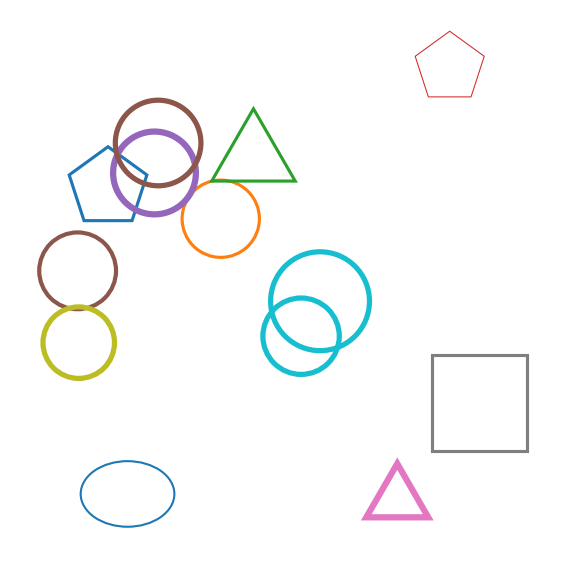[{"shape": "pentagon", "thickness": 1.5, "radius": 0.35, "center": [0.187, 0.674]}, {"shape": "oval", "thickness": 1, "radius": 0.41, "center": [0.221, 0.144]}, {"shape": "circle", "thickness": 1.5, "radius": 0.33, "center": [0.382, 0.62]}, {"shape": "triangle", "thickness": 1.5, "radius": 0.42, "center": [0.439, 0.727]}, {"shape": "pentagon", "thickness": 0.5, "radius": 0.31, "center": [0.779, 0.882]}, {"shape": "circle", "thickness": 3, "radius": 0.36, "center": [0.268, 0.7]}, {"shape": "circle", "thickness": 2, "radius": 0.33, "center": [0.134, 0.53]}, {"shape": "circle", "thickness": 2.5, "radius": 0.37, "center": [0.274, 0.752]}, {"shape": "triangle", "thickness": 3, "radius": 0.31, "center": [0.688, 0.134]}, {"shape": "square", "thickness": 1.5, "radius": 0.41, "center": [0.831, 0.301]}, {"shape": "circle", "thickness": 2.5, "radius": 0.31, "center": [0.136, 0.406]}, {"shape": "circle", "thickness": 2.5, "radius": 0.33, "center": [0.521, 0.417]}, {"shape": "circle", "thickness": 2.5, "radius": 0.43, "center": [0.554, 0.478]}]